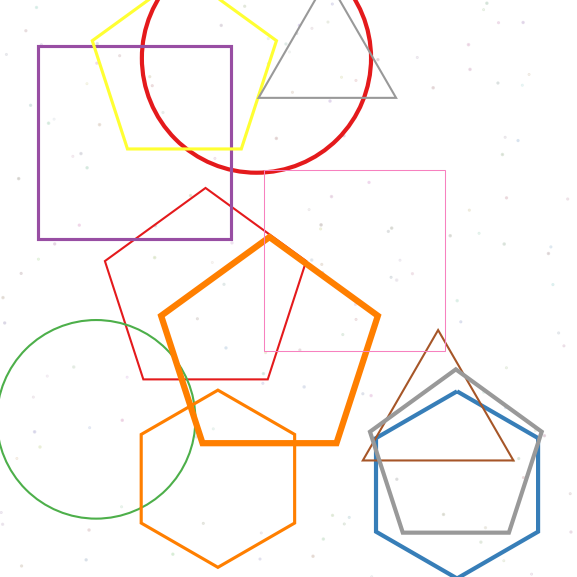[{"shape": "pentagon", "thickness": 1, "radius": 0.92, "center": [0.356, 0.49]}, {"shape": "circle", "thickness": 2, "radius": 0.99, "center": [0.444, 0.898]}, {"shape": "hexagon", "thickness": 2, "radius": 0.81, "center": [0.791, 0.159]}, {"shape": "circle", "thickness": 1, "radius": 0.86, "center": [0.166, 0.273]}, {"shape": "square", "thickness": 1.5, "radius": 0.84, "center": [0.233, 0.753]}, {"shape": "hexagon", "thickness": 1.5, "radius": 0.77, "center": [0.377, 0.17]}, {"shape": "pentagon", "thickness": 3, "radius": 0.99, "center": [0.467, 0.391]}, {"shape": "pentagon", "thickness": 1.5, "radius": 0.84, "center": [0.319, 0.877]}, {"shape": "triangle", "thickness": 1, "radius": 0.75, "center": [0.759, 0.277]}, {"shape": "square", "thickness": 0.5, "radius": 0.78, "center": [0.614, 0.548]}, {"shape": "pentagon", "thickness": 2, "radius": 0.78, "center": [0.789, 0.203]}, {"shape": "triangle", "thickness": 1, "radius": 0.69, "center": [0.567, 0.898]}]